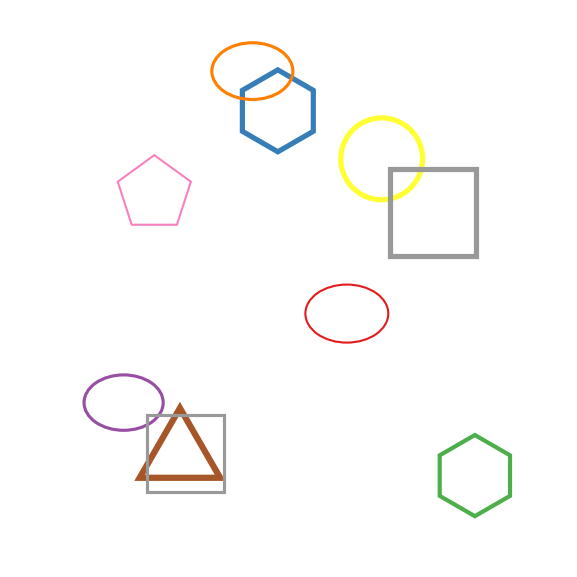[{"shape": "oval", "thickness": 1, "radius": 0.36, "center": [0.601, 0.456]}, {"shape": "hexagon", "thickness": 2.5, "radius": 0.35, "center": [0.481, 0.807]}, {"shape": "hexagon", "thickness": 2, "radius": 0.35, "center": [0.822, 0.176]}, {"shape": "oval", "thickness": 1.5, "radius": 0.34, "center": [0.214, 0.302]}, {"shape": "oval", "thickness": 1.5, "radius": 0.35, "center": [0.437, 0.876]}, {"shape": "circle", "thickness": 2.5, "radius": 0.35, "center": [0.661, 0.724]}, {"shape": "triangle", "thickness": 3, "radius": 0.4, "center": [0.312, 0.212]}, {"shape": "pentagon", "thickness": 1, "radius": 0.33, "center": [0.267, 0.664]}, {"shape": "square", "thickness": 2.5, "radius": 0.37, "center": [0.75, 0.631]}, {"shape": "square", "thickness": 1.5, "radius": 0.34, "center": [0.321, 0.214]}]